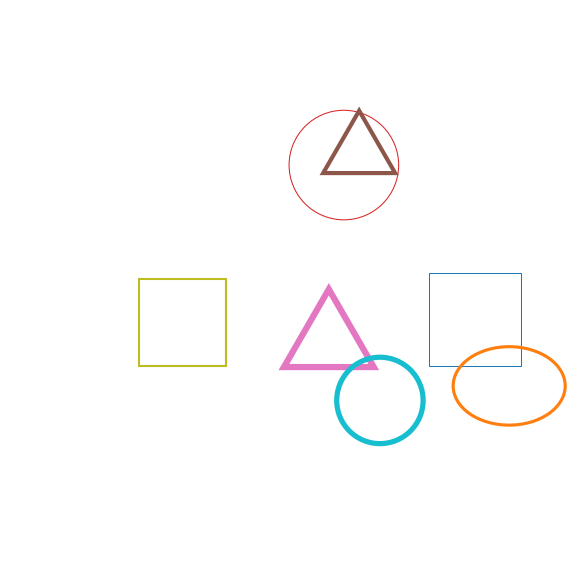[{"shape": "square", "thickness": 0.5, "radius": 0.4, "center": [0.822, 0.446]}, {"shape": "oval", "thickness": 1.5, "radius": 0.49, "center": [0.882, 0.331]}, {"shape": "circle", "thickness": 0.5, "radius": 0.47, "center": [0.595, 0.713]}, {"shape": "triangle", "thickness": 2, "radius": 0.36, "center": [0.622, 0.735]}, {"shape": "triangle", "thickness": 3, "radius": 0.45, "center": [0.569, 0.408]}, {"shape": "square", "thickness": 1, "radius": 0.38, "center": [0.316, 0.44]}, {"shape": "circle", "thickness": 2.5, "radius": 0.37, "center": [0.658, 0.306]}]